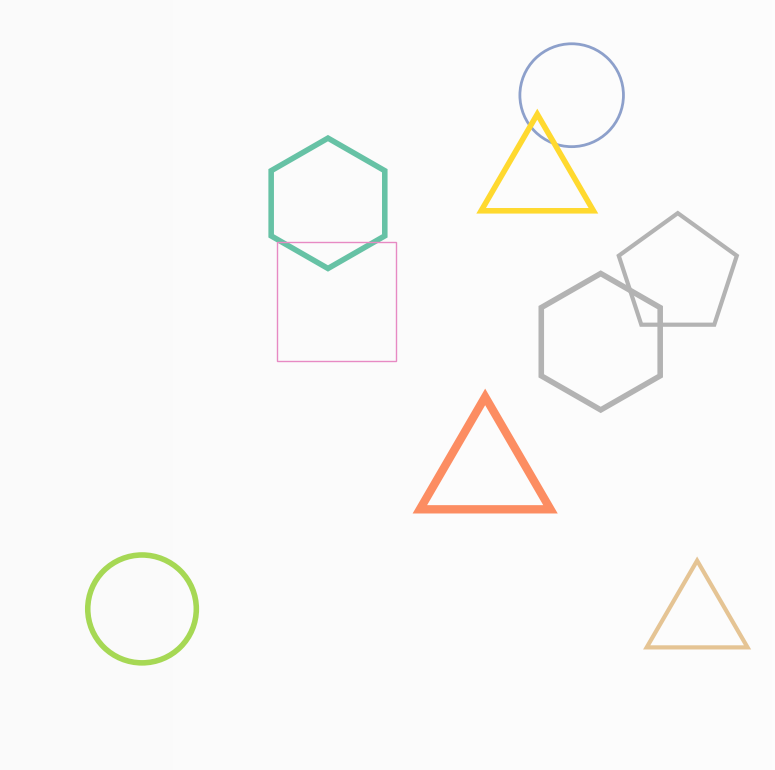[{"shape": "hexagon", "thickness": 2, "radius": 0.42, "center": [0.423, 0.736]}, {"shape": "triangle", "thickness": 3, "radius": 0.49, "center": [0.626, 0.387]}, {"shape": "circle", "thickness": 1, "radius": 0.33, "center": [0.738, 0.876]}, {"shape": "square", "thickness": 0.5, "radius": 0.39, "center": [0.434, 0.608]}, {"shape": "circle", "thickness": 2, "radius": 0.35, "center": [0.183, 0.209]}, {"shape": "triangle", "thickness": 2, "radius": 0.42, "center": [0.693, 0.768]}, {"shape": "triangle", "thickness": 1.5, "radius": 0.38, "center": [0.9, 0.197]}, {"shape": "pentagon", "thickness": 1.5, "radius": 0.4, "center": [0.875, 0.643]}, {"shape": "hexagon", "thickness": 2, "radius": 0.44, "center": [0.775, 0.556]}]